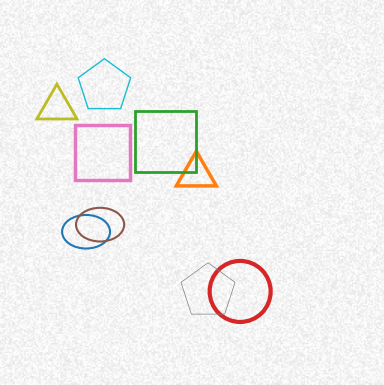[{"shape": "oval", "thickness": 1.5, "radius": 0.31, "center": [0.224, 0.398]}, {"shape": "triangle", "thickness": 2.5, "radius": 0.3, "center": [0.51, 0.547]}, {"shape": "square", "thickness": 2, "radius": 0.4, "center": [0.43, 0.632]}, {"shape": "circle", "thickness": 3, "radius": 0.4, "center": [0.624, 0.243]}, {"shape": "oval", "thickness": 1.5, "radius": 0.31, "center": [0.26, 0.417]}, {"shape": "square", "thickness": 2.5, "radius": 0.36, "center": [0.266, 0.603]}, {"shape": "pentagon", "thickness": 0.5, "radius": 0.37, "center": [0.54, 0.244]}, {"shape": "triangle", "thickness": 2, "radius": 0.3, "center": [0.148, 0.721]}, {"shape": "pentagon", "thickness": 1, "radius": 0.36, "center": [0.271, 0.776]}]